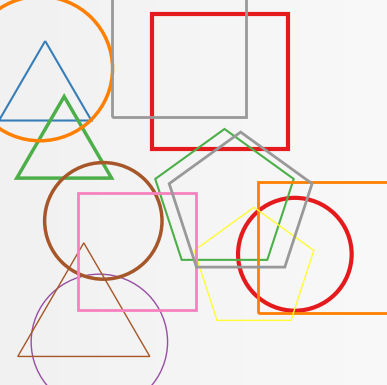[{"shape": "square", "thickness": 3, "radius": 0.88, "center": [0.567, 0.789]}, {"shape": "circle", "thickness": 3, "radius": 0.73, "center": [0.761, 0.34]}, {"shape": "triangle", "thickness": 1.5, "radius": 0.69, "center": [0.117, 0.756]}, {"shape": "pentagon", "thickness": 1.5, "radius": 0.94, "center": [0.579, 0.477]}, {"shape": "triangle", "thickness": 2.5, "radius": 0.71, "center": [0.166, 0.608]}, {"shape": "circle", "thickness": 1, "radius": 0.88, "center": [0.256, 0.112]}, {"shape": "circle", "thickness": 2.5, "radius": 0.94, "center": [0.103, 0.822]}, {"shape": "square", "thickness": 2, "radius": 0.85, "center": [0.837, 0.357]}, {"shape": "pentagon", "thickness": 1, "radius": 0.81, "center": [0.655, 0.299]}, {"shape": "triangle", "thickness": 1, "radius": 0.98, "center": [0.216, 0.173]}, {"shape": "circle", "thickness": 2.5, "radius": 0.76, "center": [0.267, 0.426]}, {"shape": "square", "thickness": 2, "radius": 0.76, "center": [0.353, 0.347]}, {"shape": "pentagon", "thickness": 2, "radius": 0.97, "center": [0.621, 0.463]}, {"shape": "square", "thickness": 2, "radius": 0.86, "center": [0.461, 0.867]}]